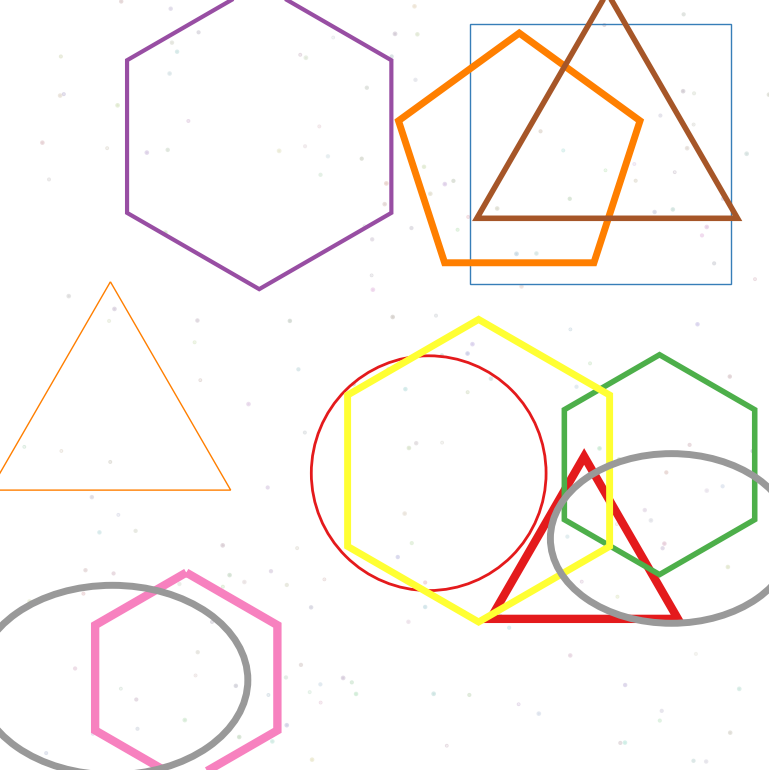[{"shape": "triangle", "thickness": 3, "radius": 0.7, "center": [0.759, 0.267]}, {"shape": "circle", "thickness": 1, "radius": 0.76, "center": [0.557, 0.385]}, {"shape": "square", "thickness": 0.5, "radius": 0.85, "center": [0.78, 0.8]}, {"shape": "hexagon", "thickness": 2, "radius": 0.71, "center": [0.857, 0.397]}, {"shape": "hexagon", "thickness": 1.5, "radius": 0.99, "center": [0.337, 0.823]}, {"shape": "triangle", "thickness": 0.5, "radius": 0.9, "center": [0.143, 0.454]}, {"shape": "pentagon", "thickness": 2.5, "radius": 0.82, "center": [0.674, 0.792]}, {"shape": "hexagon", "thickness": 2.5, "radius": 0.98, "center": [0.622, 0.389]}, {"shape": "triangle", "thickness": 2, "radius": 0.98, "center": [0.789, 0.814]}, {"shape": "hexagon", "thickness": 3, "radius": 0.68, "center": [0.242, 0.12]}, {"shape": "oval", "thickness": 2.5, "radius": 0.79, "center": [0.872, 0.301]}, {"shape": "oval", "thickness": 2.5, "radius": 0.88, "center": [0.146, 0.117]}]